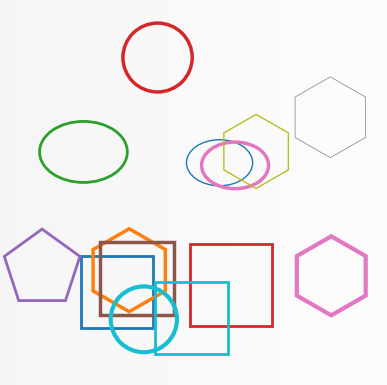[{"shape": "oval", "thickness": 1, "radius": 0.43, "center": [0.567, 0.577]}, {"shape": "square", "thickness": 2, "radius": 0.47, "center": [0.302, 0.241]}, {"shape": "hexagon", "thickness": 2.5, "radius": 0.54, "center": [0.333, 0.298]}, {"shape": "oval", "thickness": 2, "radius": 0.57, "center": [0.215, 0.605]}, {"shape": "square", "thickness": 2, "radius": 0.53, "center": [0.597, 0.26]}, {"shape": "circle", "thickness": 2.5, "radius": 0.45, "center": [0.407, 0.851]}, {"shape": "pentagon", "thickness": 2, "radius": 0.51, "center": [0.109, 0.302]}, {"shape": "square", "thickness": 2.5, "radius": 0.48, "center": [0.354, 0.276]}, {"shape": "oval", "thickness": 2.5, "radius": 0.43, "center": [0.607, 0.57]}, {"shape": "hexagon", "thickness": 3, "radius": 0.51, "center": [0.855, 0.284]}, {"shape": "hexagon", "thickness": 0.5, "radius": 0.52, "center": [0.852, 0.695]}, {"shape": "hexagon", "thickness": 1, "radius": 0.48, "center": [0.661, 0.607]}, {"shape": "circle", "thickness": 3, "radius": 0.43, "center": [0.371, 0.171]}, {"shape": "square", "thickness": 2, "radius": 0.47, "center": [0.495, 0.174]}]